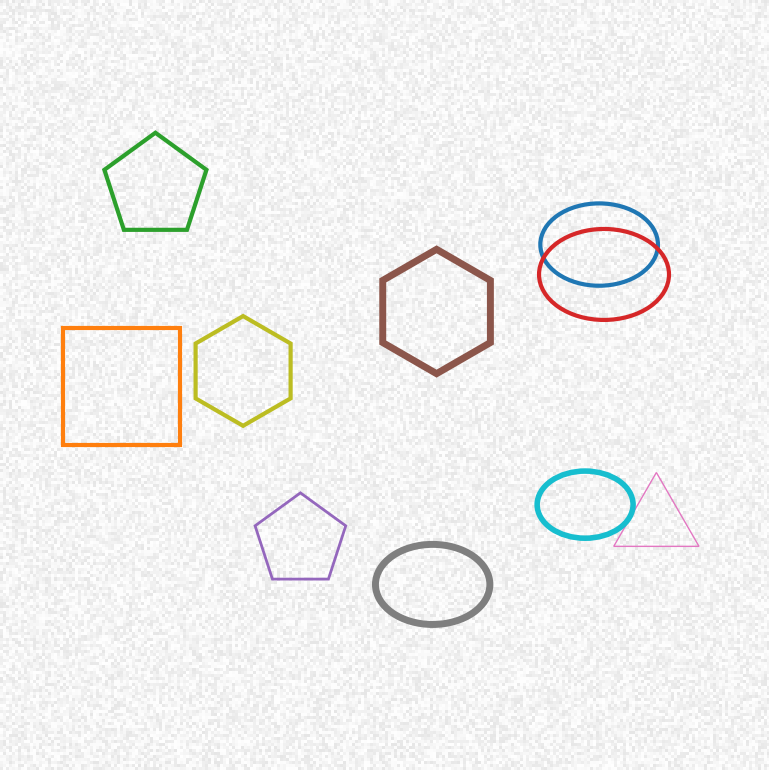[{"shape": "oval", "thickness": 1.5, "radius": 0.38, "center": [0.778, 0.682]}, {"shape": "square", "thickness": 1.5, "radius": 0.38, "center": [0.158, 0.498]}, {"shape": "pentagon", "thickness": 1.5, "radius": 0.35, "center": [0.202, 0.758]}, {"shape": "oval", "thickness": 1.5, "radius": 0.42, "center": [0.784, 0.644]}, {"shape": "pentagon", "thickness": 1, "radius": 0.31, "center": [0.39, 0.298]}, {"shape": "hexagon", "thickness": 2.5, "radius": 0.4, "center": [0.567, 0.595]}, {"shape": "triangle", "thickness": 0.5, "radius": 0.32, "center": [0.852, 0.322]}, {"shape": "oval", "thickness": 2.5, "radius": 0.37, "center": [0.562, 0.241]}, {"shape": "hexagon", "thickness": 1.5, "radius": 0.36, "center": [0.316, 0.518]}, {"shape": "oval", "thickness": 2, "radius": 0.31, "center": [0.76, 0.345]}]